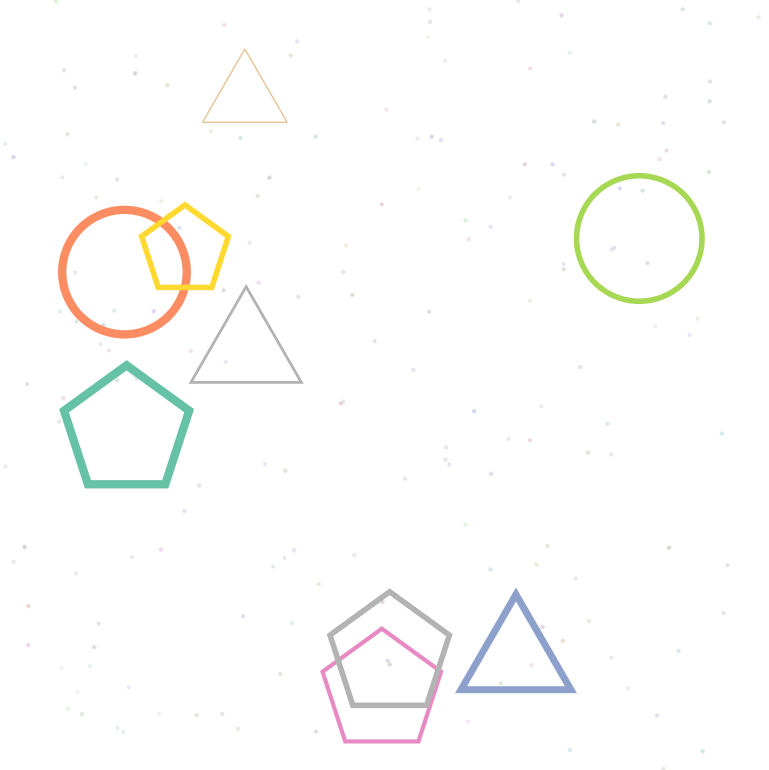[{"shape": "pentagon", "thickness": 3, "radius": 0.43, "center": [0.164, 0.44]}, {"shape": "circle", "thickness": 3, "radius": 0.4, "center": [0.162, 0.647]}, {"shape": "triangle", "thickness": 2.5, "radius": 0.41, "center": [0.67, 0.145]}, {"shape": "pentagon", "thickness": 1.5, "radius": 0.4, "center": [0.496, 0.103]}, {"shape": "circle", "thickness": 2, "radius": 0.41, "center": [0.83, 0.69]}, {"shape": "pentagon", "thickness": 2, "radius": 0.3, "center": [0.24, 0.675]}, {"shape": "triangle", "thickness": 0.5, "radius": 0.32, "center": [0.318, 0.873]}, {"shape": "triangle", "thickness": 1, "radius": 0.41, "center": [0.32, 0.545]}, {"shape": "pentagon", "thickness": 2, "radius": 0.41, "center": [0.506, 0.15]}]